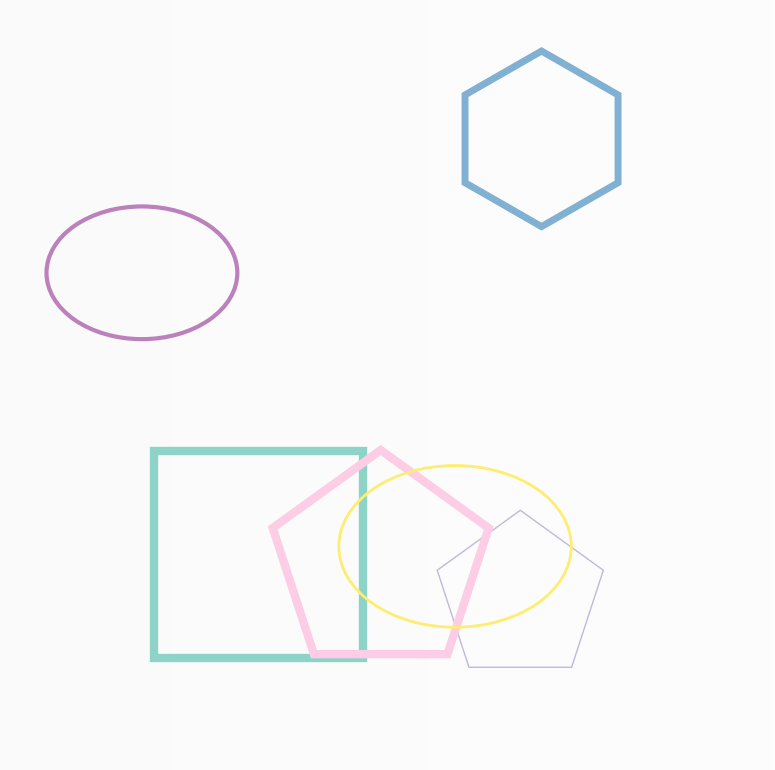[{"shape": "square", "thickness": 3, "radius": 0.67, "center": [0.334, 0.28]}, {"shape": "pentagon", "thickness": 0.5, "radius": 0.56, "center": [0.671, 0.225]}, {"shape": "hexagon", "thickness": 2.5, "radius": 0.57, "center": [0.699, 0.82]}, {"shape": "pentagon", "thickness": 3, "radius": 0.73, "center": [0.491, 0.269]}, {"shape": "oval", "thickness": 1.5, "radius": 0.62, "center": [0.183, 0.646]}, {"shape": "oval", "thickness": 1, "radius": 0.75, "center": [0.587, 0.29]}]